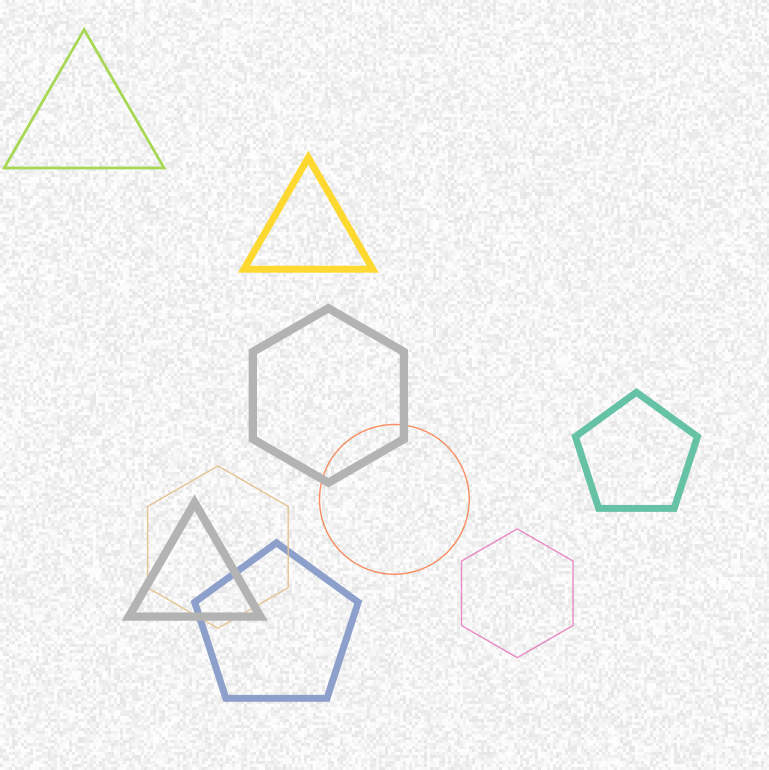[{"shape": "pentagon", "thickness": 2.5, "radius": 0.42, "center": [0.827, 0.407]}, {"shape": "circle", "thickness": 0.5, "radius": 0.49, "center": [0.512, 0.351]}, {"shape": "pentagon", "thickness": 2.5, "radius": 0.56, "center": [0.359, 0.183]}, {"shape": "hexagon", "thickness": 0.5, "radius": 0.42, "center": [0.672, 0.23]}, {"shape": "triangle", "thickness": 1, "radius": 0.6, "center": [0.109, 0.842]}, {"shape": "triangle", "thickness": 2.5, "radius": 0.48, "center": [0.4, 0.699]}, {"shape": "hexagon", "thickness": 0.5, "radius": 0.53, "center": [0.283, 0.29]}, {"shape": "hexagon", "thickness": 3, "radius": 0.57, "center": [0.426, 0.486]}, {"shape": "triangle", "thickness": 3, "radius": 0.49, "center": [0.253, 0.249]}]